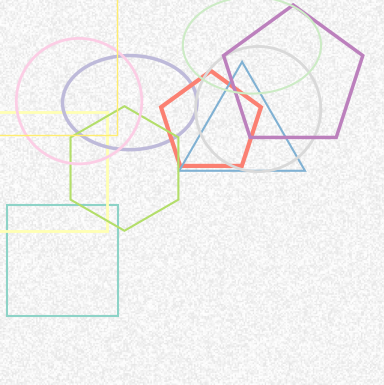[{"shape": "square", "thickness": 1.5, "radius": 0.72, "center": [0.163, 0.323]}, {"shape": "square", "thickness": 2, "radius": 0.78, "center": [0.122, 0.554]}, {"shape": "oval", "thickness": 2.5, "radius": 0.87, "center": [0.337, 0.733]}, {"shape": "pentagon", "thickness": 3, "radius": 0.68, "center": [0.548, 0.679]}, {"shape": "triangle", "thickness": 1.5, "radius": 0.94, "center": [0.629, 0.651]}, {"shape": "hexagon", "thickness": 1.5, "radius": 0.81, "center": [0.323, 0.562]}, {"shape": "circle", "thickness": 2, "radius": 0.81, "center": [0.205, 0.737]}, {"shape": "circle", "thickness": 2, "radius": 0.81, "center": [0.671, 0.717]}, {"shape": "pentagon", "thickness": 2.5, "radius": 0.95, "center": [0.762, 0.797]}, {"shape": "oval", "thickness": 1.5, "radius": 0.9, "center": [0.654, 0.883]}, {"shape": "square", "thickness": 1, "radius": 0.91, "center": [0.12, 0.831]}]